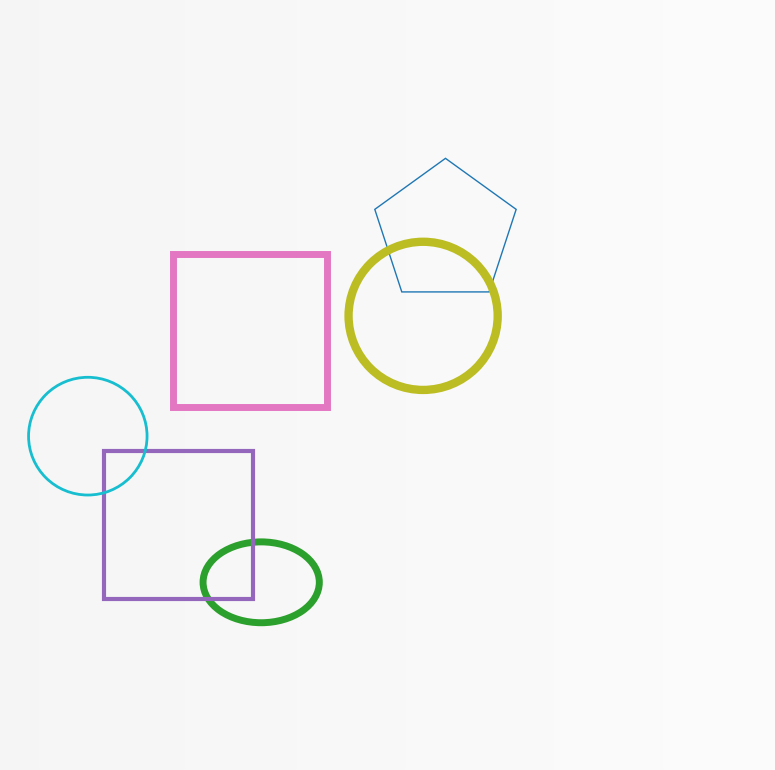[{"shape": "pentagon", "thickness": 0.5, "radius": 0.48, "center": [0.575, 0.698]}, {"shape": "oval", "thickness": 2.5, "radius": 0.37, "center": [0.337, 0.244]}, {"shape": "square", "thickness": 1.5, "radius": 0.48, "center": [0.23, 0.318]}, {"shape": "square", "thickness": 2.5, "radius": 0.5, "center": [0.323, 0.571]}, {"shape": "circle", "thickness": 3, "radius": 0.48, "center": [0.546, 0.59]}, {"shape": "circle", "thickness": 1, "radius": 0.38, "center": [0.113, 0.434]}]